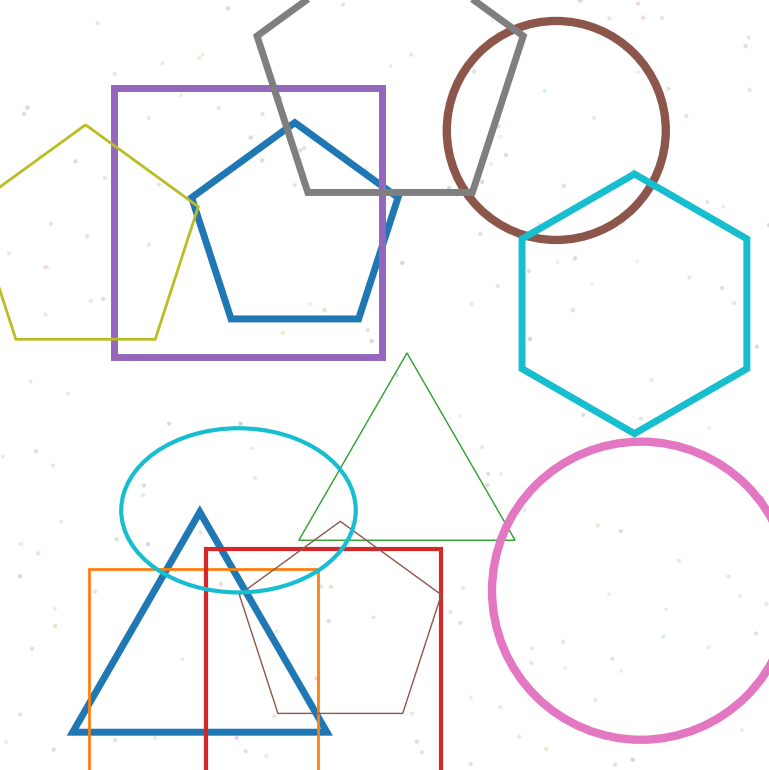[{"shape": "pentagon", "thickness": 2.5, "radius": 0.7, "center": [0.383, 0.7]}, {"shape": "triangle", "thickness": 2.5, "radius": 0.95, "center": [0.26, 0.144]}, {"shape": "square", "thickness": 1, "radius": 0.75, "center": [0.264, 0.112]}, {"shape": "triangle", "thickness": 0.5, "radius": 0.81, "center": [0.529, 0.379]}, {"shape": "square", "thickness": 1.5, "radius": 0.76, "center": [0.42, 0.135]}, {"shape": "square", "thickness": 2.5, "radius": 0.87, "center": [0.322, 0.711]}, {"shape": "circle", "thickness": 3, "radius": 0.71, "center": [0.722, 0.831]}, {"shape": "pentagon", "thickness": 0.5, "radius": 0.69, "center": [0.442, 0.185]}, {"shape": "circle", "thickness": 3, "radius": 0.97, "center": [0.833, 0.233]}, {"shape": "pentagon", "thickness": 2.5, "radius": 0.91, "center": [0.507, 0.897]}, {"shape": "pentagon", "thickness": 1, "radius": 0.77, "center": [0.111, 0.684]}, {"shape": "hexagon", "thickness": 2.5, "radius": 0.84, "center": [0.824, 0.605]}, {"shape": "oval", "thickness": 1.5, "radius": 0.76, "center": [0.31, 0.337]}]